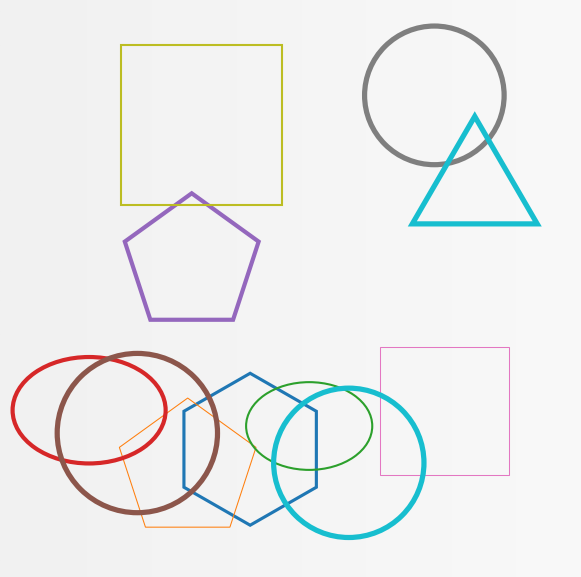[{"shape": "hexagon", "thickness": 1.5, "radius": 0.66, "center": [0.43, 0.221]}, {"shape": "pentagon", "thickness": 0.5, "radius": 0.62, "center": [0.323, 0.186]}, {"shape": "oval", "thickness": 1, "radius": 0.54, "center": [0.532, 0.261]}, {"shape": "oval", "thickness": 2, "radius": 0.66, "center": [0.153, 0.289]}, {"shape": "pentagon", "thickness": 2, "radius": 0.61, "center": [0.33, 0.543]}, {"shape": "circle", "thickness": 2.5, "radius": 0.69, "center": [0.236, 0.249]}, {"shape": "square", "thickness": 0.5, "radius": 0.56, "center": [0.765, 0.288]}, {"shape": "circle", "thickness": 2.5, "radius": 0.6, "center": [0.747, 0.834]}, {"shape": "square", "thickness": 1, "radius": 0.69, "center": [0.347, 0.783]}, {"shape": "triangle", "thickness": 2.5, "radius": 0.62, "center": [0.817, 0.674]}, {"shape": "circle", "thickness": 2.5, "radius": 0.65, "center": [0.6, 0.198]}]